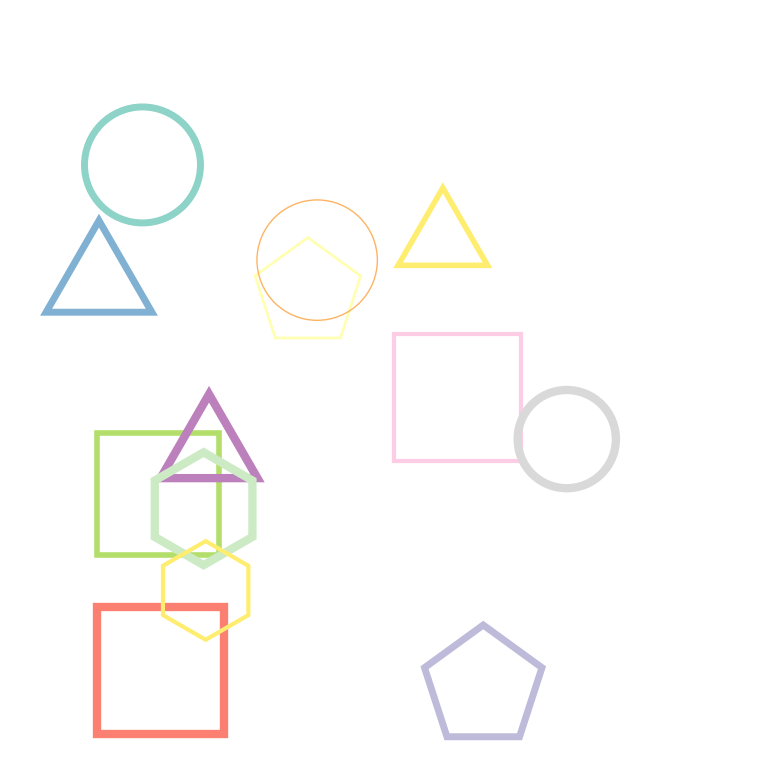[{"shape": "circle", "thickness": 2.5, "radius": 0.38, "center": [0.185, 0.786]}, {"shape": "pentagon", "thickness": 1, "radius": 0.36, "center": [0.4, 0.619]}, {"shape": "pentagon", "thickness": 2.5, "radius": 0.4, "center": [0.628, 0.108]}, {"shape": "square", "thickness": 3, "radius": 0.41, "center": [0.209, 0.129]}, {"shape": "triangle", "thickness": 2.5, "radius": 0.4, "center": [0.129, 0.634]}, {"shape": "circle", "thickness": 0.5, "radius": 0.39, "center": [0.412, 0.662]}, {"shape": "square", "thickness": 2, "radius": 0.4, "center": [0.205, 0.358]}, {"shape": "square", "thickness": 1.5, "radius": 0.41, "center": [0.594, 0.484]}, {"shape": "circle", "thickness": 3, "radius": 0.32, "center": [0.736, 0.43]}, {"shape": "triangle", "thickness": 3, "radius": 0.36, "center": [0.271, 0.415]}, {"shape": "hexagon", "thickness": 3, "radius": 0.37, "center": [0.264, 0.339]}, {"shape": "triangle", "thickness": 2, "radius": 0.34, "center": [0.575, 0.689]}, {"shape": "hexagon", "thickness": 1.5, "radius": 0.32, "center": [0.267, 0.233]}]